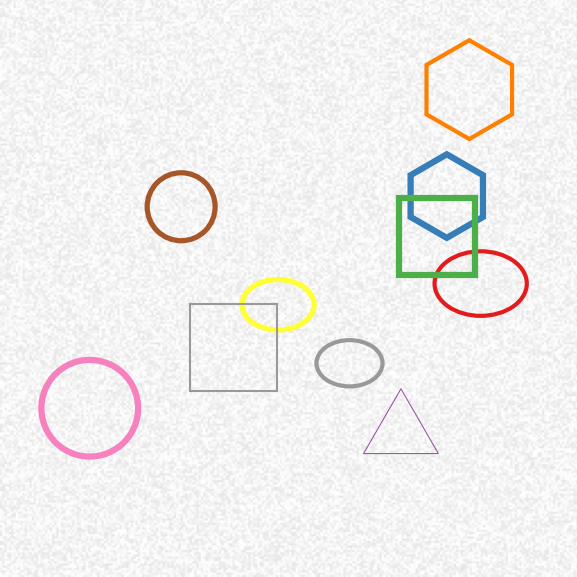[{"shape": "oval", "thickness": 2, "radius": 0.4, "center": [0.832, 0.508]}, {"shape": "hexagon", "thickness": 3, "radius": 0.36, "center": [0.774, 0.66]}, {"shape": "square", "thickness": 3, "radius": 0.33, "center": [0.757, 0.59]}, {"shape": "triangle", "thickness": 0.5, "radius": 0.37, "center": [0.694, 0.251]}, {"shape": "hexagon", "thickness": 2, "radius": 0.43, "center": [0.813, 0.844]}, {"shape": "oval", "thickness": 2.5, "radius": 0.31, "center": [0.481, 0.471]}, {"shape": "circle", "thickness": 2.5, "radius": 0.29, "center": [0.314, 0.641]}, {"shape": "circle", "thickness": 3, "radius": 0.42, "center": [0.155, 0.292]}, {"shape": "square", "thickness": 1, "radius": 0.38, "center": [0.404, 0.397]}, {"shape": "oval", "thickness": 2, "radius": 0.29, "center": [0.605, 0.37]}]